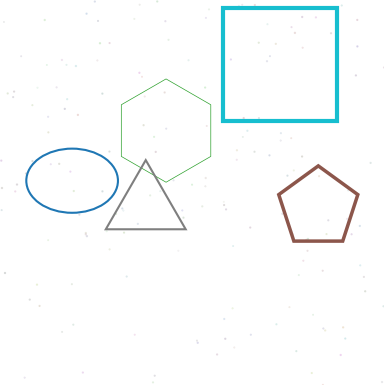[{"shape": "oval", "thickness": 1.5, "radius": 0.6, "center": [0.187, 0.531]}, {"shape": "hexagon", "thickness": 0.5, "radius": 0.67, "center": [0.431, 0.661]}, {"shape": "pentagon", "thickness": 2.5, "radius": 0.54, "center": [0.827, 0.461]}, {"shape": "triangle", "thickness": 1.5, "radius": 0.6, "center": [0.379, 0.464]}, {"shape": "square", "thickness": 3, "radius": 0.74, "center": [0.727, 0.832]}]